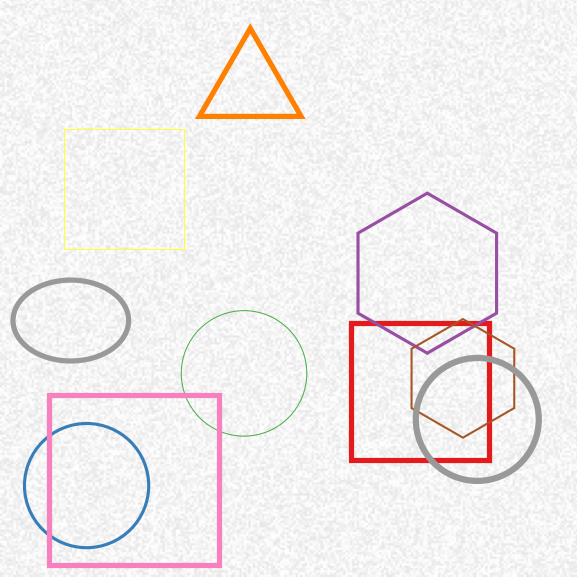[{"shape": "square", "thickness": 2.5, "radius": 0.59, "center": [0.727, 0.321]}, {"shape": "circle", "thickness": 1.5, "radius": 0.54, "center": [0.15, 0.158]}, {"shape": "circle", "thickness": 0.5, "radius": 0.54, "center": [0.423, 0.353]}, {"shape": "hexagon", "thickness": 1.5, "radius": 0.69, "center": [0.74, 0.526]}, {"shape": "triangle", "thickness": 2.5, "radius": 0.51, "center": [0.433, 0.848]}, {"shape": "square", "thickness": 0.5, "radius": 0.52, "center": [0.215, 0.672]}, {"shape": "hexagon", "thickness": 1, "radius": 0.51, "center": [0.802, 0.344]}, {"shape": "square", "thickness": 2.5, "radius": 0.73, "center": [0.232, 0.168]}, {"shape": "oval", "thickness": 2.5, "radius": 0.5, "center": [0.123, 0.444]}, {"shape": "circle", "thickness": 3, "radius": 0.53, "center": [0.826, 0.273]}]